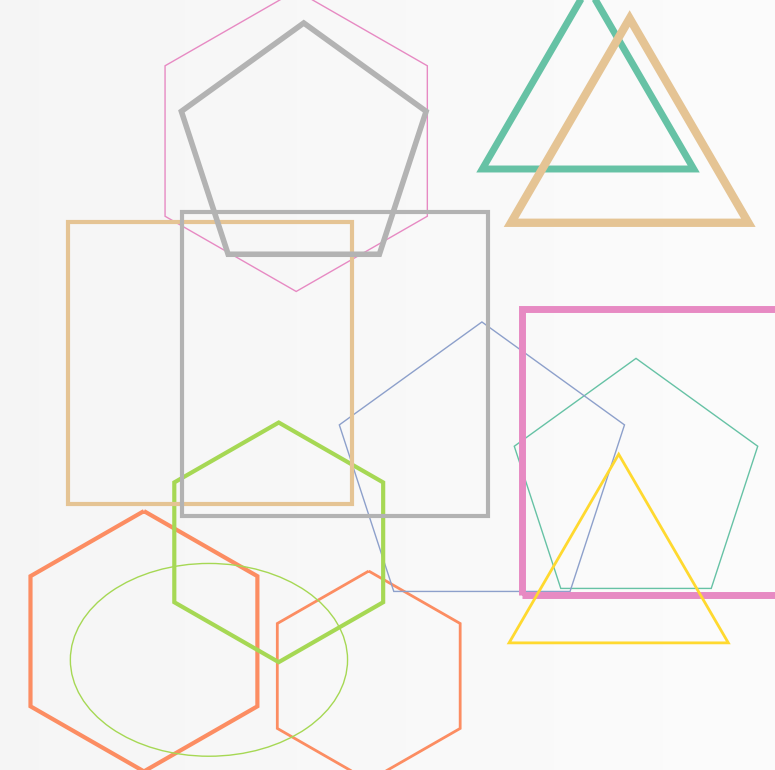[{"shape": "triangle", "thickness": 2.5, "radius": 0.79, "center": [0.759, 0.859]}, {"shape": "pentagon", "thickness": 0.5, "radius": 0.83, "center": [0.821, 0.369]}, {"shape": "hexagon", "thickness": 1.5, "radius": 0.85, "center": [0.186, 0.167]}, {"shape": "hexagon", "thickness": 1, "radius": 0.68, "center": [0.476, 0.122]}, {"shape": "pentagon", "thickness": 0.5, "radius": 0.97, "center": [0.622, 0.388]}, {"shape": "hexagon", "thickness": 0.5, "radius": 0.98, "center": [0.382, 0.817]}, {"shape": "square", "thickness": 2.5, "radius": 0.93, "center": [0.86, 0.413]}, {"shape": "oval", "thickness": 0.5, "radius": 0.89, "center": [0.27, 0.143]}, {"shape": "hexagon", "thickness": 1.5, "radius": 0.78, "center": [0.36, 0.296]}, {"shape": "triangle", "thickness": 1, "radius": 0.82, "center": [0.798, 0.247]}, {"shape": "square", "thickness": 1.5, "radius": 0.91, "center": [0.271, 0.529]}, {"shape": "triangle", "thickness": 3, "radius": 0.88, "center": [0.812, 0.799]}, {"shape": "pentagon", "thickness": 2, "radius": 0.83, "center": [0.392, 0.804]}, {"shape": "square", "thickness": 1.5, "radius": 0.99, "center": [0.432, 0.527]}]